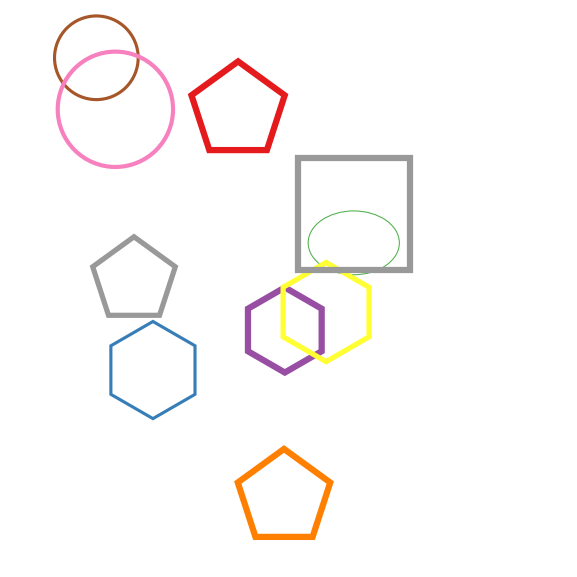[{"shape": "pentagon", "thickness": 3, "radius": 0.42, "center": [0.412, 0.808]}, {"shape": "hexagon", "thickness": 1.5, "radius": 0.42, "center": [0.265, 0.358]}, {"shape": "oval", "thickness": 0.5, "radius": 0.39, "center": [0.613, 0.579]}, {"shape": "hexagon", "thickness": 3, "radius": 0.37, "center": [0.493, 0.428]}, {"shape": "pentagon", "thickness": 3, "radius": 0.42, "center": [0.492, 0.138]}, {"shape": "hexagon", "thickness": 2.5, "radius": 0.43, "center": [0.565, 0.459]}, {"shape": "circle", "thickness": 1.5, "radius": 0.36, "center": [0.167, 0.899]}, {"shape": "circle", "thickness": 2, "radius": 0.5, "center": [0.2, 0.81]}, {"shape": "square", "thickness": 3, "radius": 0.49, "center": [0.613, 0.628]}, {"shape": "pentagon", "thickness": 2.5, "radius": 0.38, "center": [0.232, 0.514]}]